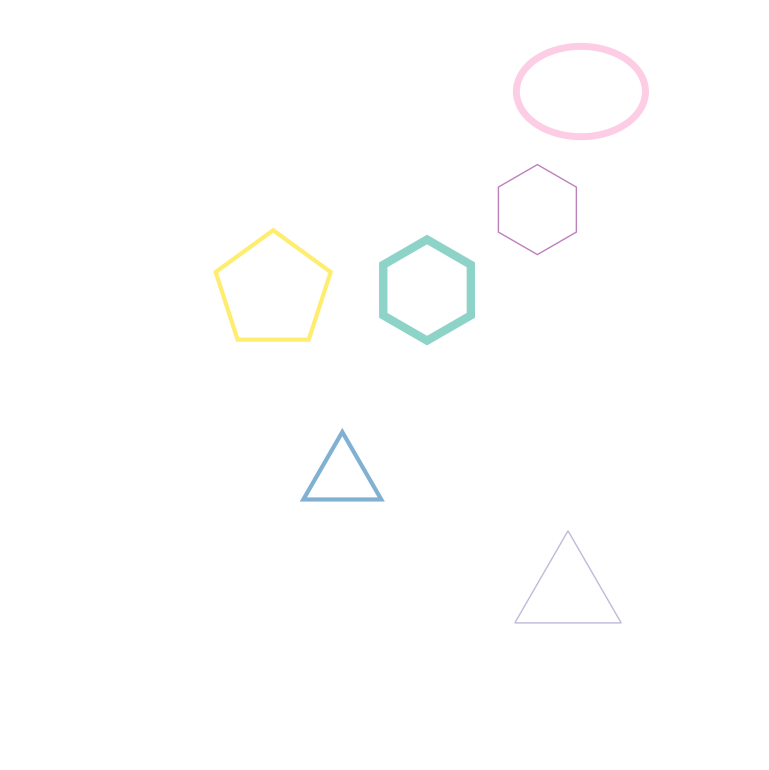[{"shape": "hexagon", "thickness": 3, "radius": 0.33, "center": [0.555, 0.623]}, {"shape": "triangle", "thickness": 0.5, "radius": 0.4, "center": [0.738, 0.231]}, {"shape": "triangle", "thickness": 1.5, "radius": 0.29, "center": [0.445, 0.381]}, {"shape": "oval", "thickness": 2.5, "radius": 0.42, "center": [0.754, 0.881]}, {"shape": "hexagon", "thickness": 0.5, "radius": 0.29, "center": [0.698, 0.728]}, {"shape": "pentagon", "thickness": 1.5, "radius": 0.39, "center": [0.355, 0.622]}]